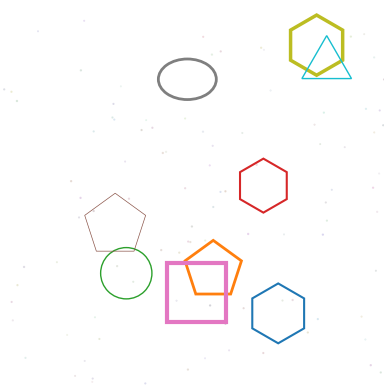[{"shape": "hexagon", "thickness": 1.5, "radius": 0.39, "center": [0.723, 0.186]}, {"shape": "pentagon", "thickness": 2, "radius": 0.39, "center": [0.554, 0.299]}, {"shape": "circle", "thickness": 1, "radius": 0.33, "center": [0.328, 0.29]}, {"shape": "hexagon", "thickness": 1.5, "radius": 0.35, "center": [0.684, 0.518]}, {"shape": "pentagon", "thickness": 0.5, "radius": 0.42, "center": [0.299, 0.415]}, {"shape": "square", "thickness": 3, "radius": 0.38, "center": [0.51, 0.241]}, {"shape": "oval", "thickness": 2, "radius": 0.38, "center": [0.487, 0.794]}, {"shape": "hexagon", "thickness": 2.5, "radius": 0.39, "center": [0.822, 0.883]}, {"shape": "triangle", "thickness": 1, "radius": 0.37, "center": [0.849, 0.833]}]